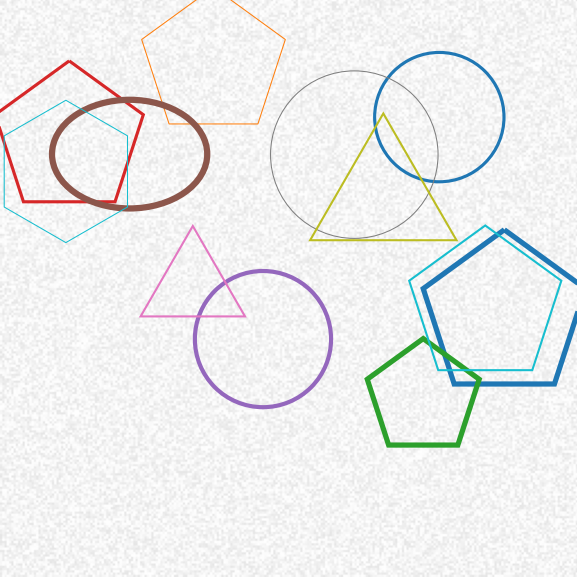[{"shape": "pentagon", "thickness": 2.5, "radius": 0.74, "center": [0.873, 0.454]}, {"shape": "circle", "thickness": 1.5, "radius": 0.56, "center": [0.761, 0.796]}, {"shape": "pentagon", "thickness": 0.5, "radius": 0.65, "center": [0.37, 0.89]}, {"shape": "pentagon", "thickness": 2.5, "radius": 0.51, "center": [0.733, 0.311]}, {"shape": "pentagon", "thickness": 1.5, "radius": 0.67, "center": [0.12, 0.759]}, {"shape": "circle", "thickness": 2, "radius": 0.59, "center": [0.455, 0.412]}, {"shape": "oval", "thickness": 3, "radius": 0.67, "center": [0.224, 0.732]}, {"shape": "triangle", "thickness": 1, "radius": 0.52, "center": [0.334, 0.503]}, {"shape": "circle", "thickness": 0.5, "radius": 0.73, "center": [0.614, 0.731]}, {"shape": "triangle", "thickness": 1, "radius": 0.73, "center": [0.664, 0.656]}, {"shape": "pentagon", "thickness": 1, "radius": 0.69, "center": [0.84, 0.47]}, {"shape": "hexagon", "thickness": 0.5, "radius": 0.62, "center": [0.114, 0.702]}]